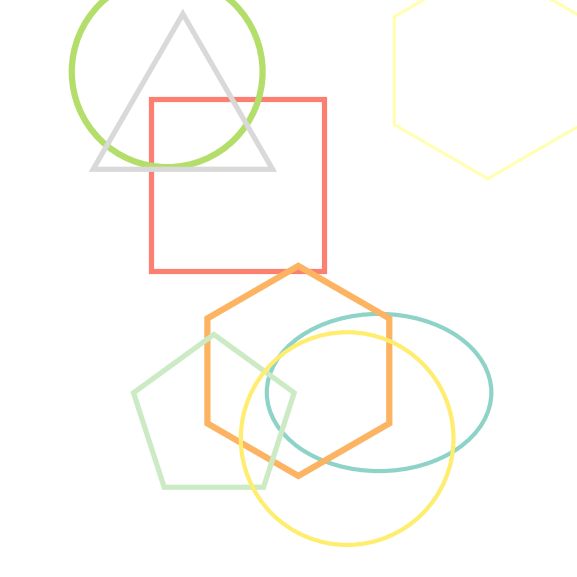[{"shape": "oval", "thickness": 2, "radius": 0.97, "center": [0.656, 0.319]}, {"shape": "hexagon", "thickness": 1.5, "radius": 0.93, "center": [0.845, 0.877]}, {"shape": "square", "thickness": 2.5, "radius": 0.75, "center": [0.411, 0.679]}, {"shape": "hexagon", "thickness": 3, "radius": 0.91, "center": [0.517, 0.357]}, {"shape": "circle", "thickness": 3, "radius": 0.83, "center": [0.29, 0.875]}, {"shape": "triangle", "thickness": 2.5, "radius": 0.9, "center": [0.317, 0.796]}, {"shape": "pentagon", "thickness": 2.5, "radius": 0.73, "center": [0.37, 0.274]}, {"shape": "circle", "thickness": 2, "radius": 0.92, "center": [0.601, 0.24]}]